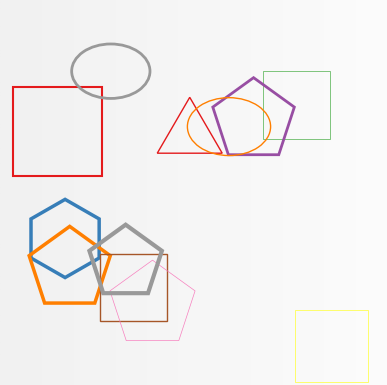[{"shape": "square", "thickness": 1.5, "radius": 0.58, "center": [0.148, 0.658]}, {"shape": "triangle", "thickness": 1, "radius": 0.48, "center": [0.49, 0.65]}, {"shape": "hexagon", "thickness": 2.5, "radius": 0.51, "center": [0.168, 0.381]}, {"shape": "square", "thickness": 0.5, "radius": 0.44, "center": [0.766, 0.727]}, {"shape": "pentagon", "thickness": 2, "radius": 0.55, "center": [0.654, 0.688]}, {"shape": "pentagon", "thickness": 2.5, "radius": 0.55, "center": [0.18, 0.302]}, {"shape": "oval", "thickness": 1, "radius": 0.54, "center": [0.591, 0.671]}, {"shape": "square", "thickness": 0.5, "radius": 0.47, "center": [0.856, 0.101]}, {"shape": "square", "thickness": 1, "radius": 0.43, "center": [0.345, 0.253]}, {"shape": "pentagon", "thickness": 0.5, "radius": 0.58, "center": [0.394, 0.209]}, {"shape": "oval", "thickness": 2, "radius": 0.51, "center": [0.286, 0.815]}, {"shape": "pentagon", "thickness": 3, "radius": 0.49, "center": [0.324, 0.318]}]